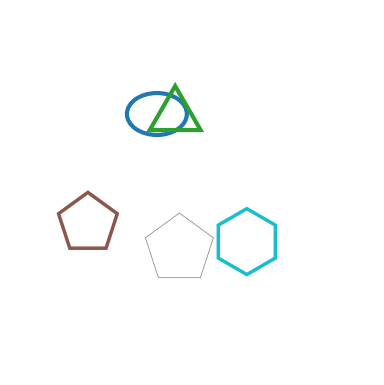[{"shape": "oval", "thickness": 3, "radius": 0.39, "center": [0.407, 0.704]}, {"shape": "triangle", "thickness": 3, "radius": 0.38, "center": [0.455, 0.7]}, {"shape": "pentagon", "thickness": 2.5, "radius": 0.4, "center": [0.228, 0.42]}, {"shape": "pentagon", "thickness": 0.5, "radius": 0.46, "center": [0.466, 0.354]}, {"shape": "hexagon", "thickness": 2.5, "radius": 0.43, "center": [0.641, 0.372]}]